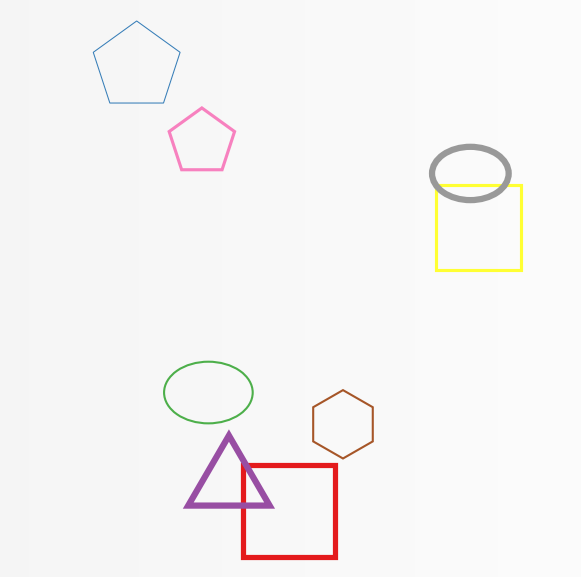[{"shape": "square", "thickness": 2.5, "radius": 0.4, "center": [0.497, 0.114]}, {"shape": "pentagon", "thickness": 0.5, "radius": 0.39, "center": [0.235, 0.884]}, {"shape": "oval", "thickness": 1, "radius": 0.38, "center": [0.359, 0.319]}, {"shape": "triangle", "thickness": 3, "radius": 0.4, "center": [0.394, 0.164]}, {"shape": "square", "thickness": 1.5, "radius": 0.37, "center": [0.823, 0.605]}, {"shape": "hexagon", "thickness": 1, "radius": 0.3, "center": [0.59, 0.264]}, {"shape": "pentagon", "thickness": 1.5, "radius": 0.3, "center": [0.347, 0.753]}, {"shape": "oval", "thickness": 3, "radius": 0.33, "center": [0.809, 0.699]}]